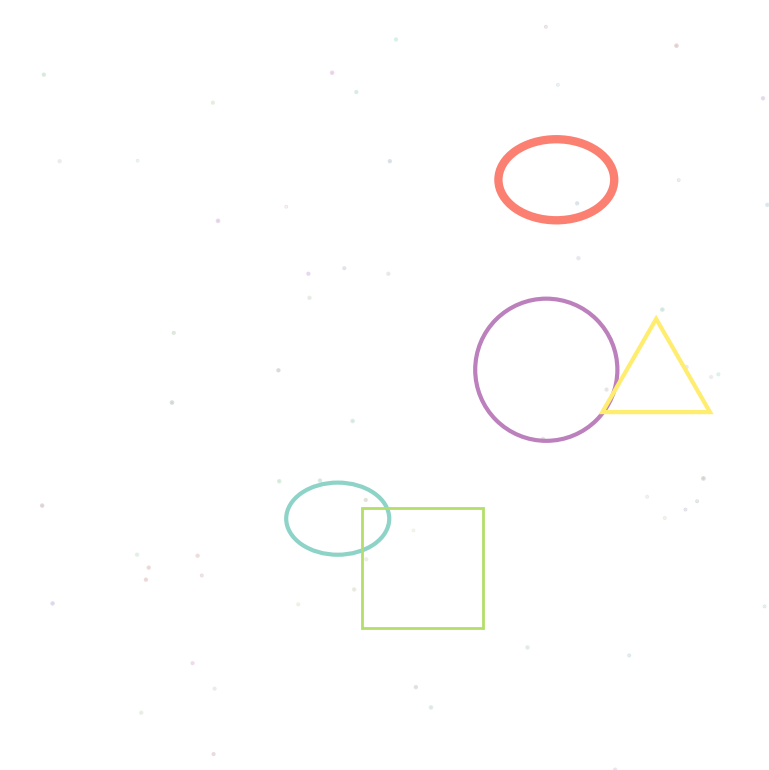[{"shape": "oval", "thickness": 1.5, "radius": 0.33, "center": [0.439, 0.326]}, {"shape": "oval", "thickness": 3, "radius": 0.38, "center": [0.722, 0.767]}, {"shape": "square", "thickness": 1, "radius": 0.39, "center": [0.548, 0.262]}, {"shape": "circle", "thickness": 1.5, "radius": 0.46, "center": [0.709, 0.52]}, {"shape": "triangle", "thickness": 1.5, "radius": 0.4, "center": [0.852, 0.505]}]